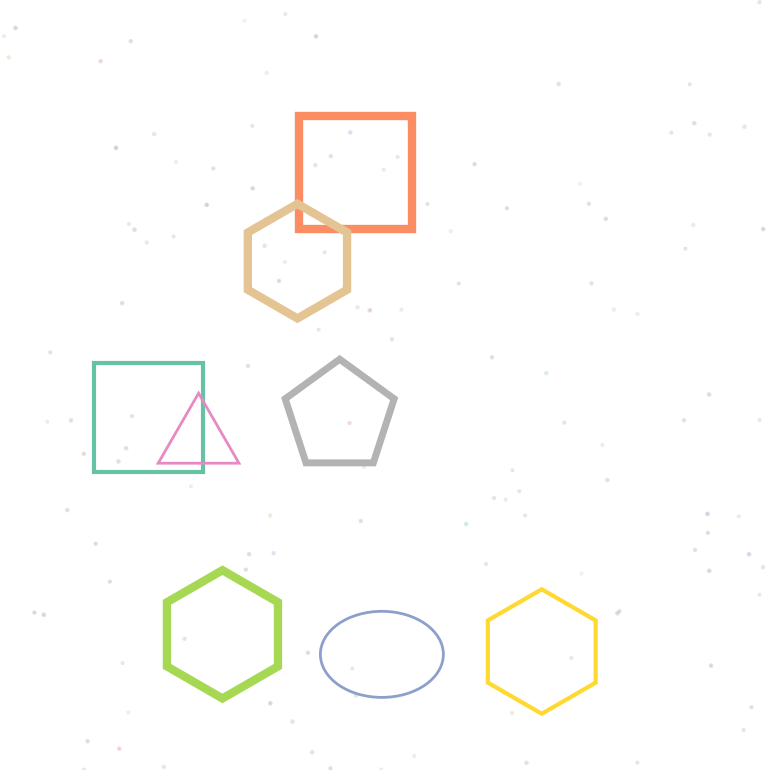[{"shape": "square", "thickness": 1.5, "radius": 0.35, "center": [0.193, 0.458]}, {"shape": "square", "thickness": 3, "radius": 0.37, "center": [0.461, 0.776]}, {"shape": "oval", "thickness": 1, "radius": 0.4, "center": [0.496, 0.15]}, {"shape": "triangle", "thickness": 1, "radius": 0.3, "center": [0.258, 0.429]}, {"shape": "hexagon", "thickness": 3, "radius": 0.42, "center": [0.289, 0.176]}, {"shape": "hexagon", "thickness": 1.5, "radius": 0.4, "center": [0.704, 0.154]}, {"shape": "hexagon", "thickness": 3, "radius": 0.37, "center": [0.386, 0.661]}, {"shape": "pentagon", "thickness": 2.5, "radius": 0.37, "center": [0.441, 0.459]}]